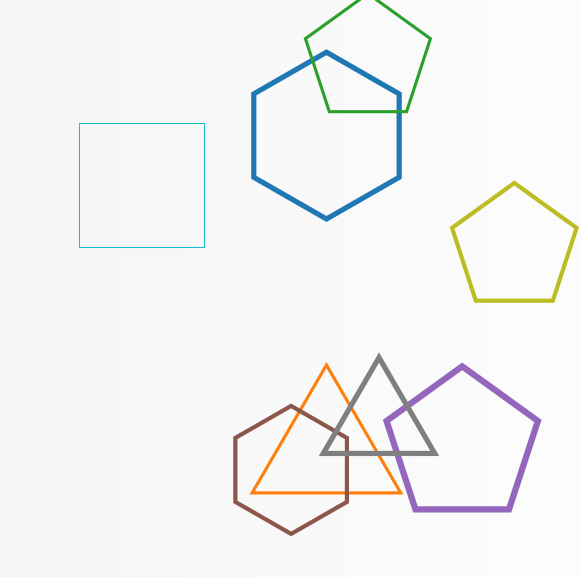[{"shape": "hexagon", "thickness": 2.5, "radius": 0.72, "center": [0.562, 0.764]}, {"shape": "triangle", "thickness": 1.5, "radius": 0.74, "center": [0.562, 0.219]}, {"shape": "pentagon", "thickness": 1.5, "radius": 0.57, "center": [0.633, 0.897]}, {"shape": "pentagon", "thickness": 3, "radius": 0.68, "center": [0.795, 0.228]}, {"shape": "hexagon", "thickness": 2, "radius": 0.55, "center": [0.501, 0.185]}, {"shape": "triangle", "thickness": 2.5, "radius": 0.55, "center": [0.652, 0.269]}, {"shape": "pentagon", "thickness": 2, "radius": 0.56, "center": [0.885, 0.57]}, {"shape": "square", "thickness": 0.5, "radius": 0.54, "center": [0.243, 0.678]}]